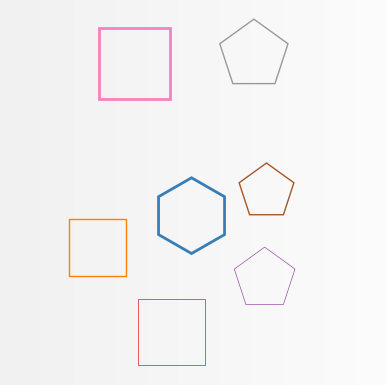[{"shape": "square", "thickness": 0.5, "radius": 0.43, "center": [0.443, 0.138]}, {"shape": "hexagon", "thickness": 2, "radius": 0.49, "center": [0.494, 0.44]}, {"shape": "pentagon", "thickness": 0.5, "radius": 0.41, "center": [0.683, 0.276]}, {"shape": "square", "thickness": 1, "radius": 0.37, "center": [0.252, 0.357]}, {"shape": "pentagon", "thickness": 1, "radius": 0.37, "center": [0.688, 0.502]}, {"shape": "square", "thickness": 2, "radius": 0.46, "center": [0.346, 0.835]}, {"shape": "pentagon", "thickness": 1, "radius": 0.46, "center": [0.655, 0.858]}]